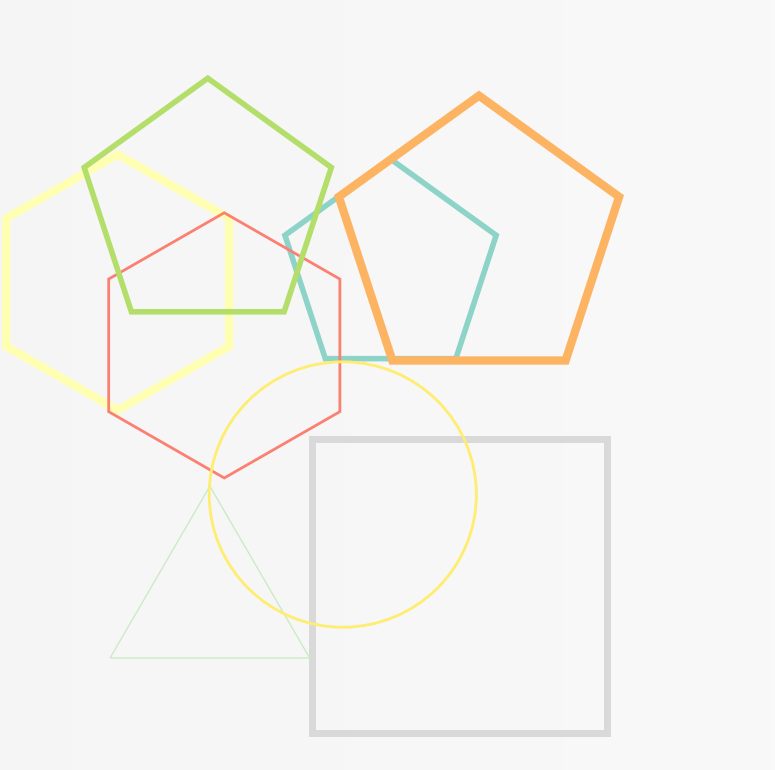[{"shape": "pentagon", "thickness": 2, "radius": 0.72, "center": [0.504, 0.65]}, {"shape": "hexagon", "thickness": 3, "radius": 0.83, "center": [0.152, 0.633]}, {"shape": "hexagon", "thickness": 1, "radius": 0.86, "center": [0.289, 0.551]}, {"shape": "pentagon", "thickness": 3, "radius": 0.95, "center": [0.618, 0.686]}, {"shape": "pentagon", "thickness": 2, "radius": 0.84, "center": [0.268, 0.731]}, {"shape": "square", "thickness": 2.5, "radius": 0.95, "center": [0.593, 0.239]}, {"shape": "triangle", "thickness": 0.5, "radius": 0.74, "center": [0.271, 0.22]}, {"shape": "circle", "thickness": 1, "radius": 0.86, "center": [0.442, 0.358]}]